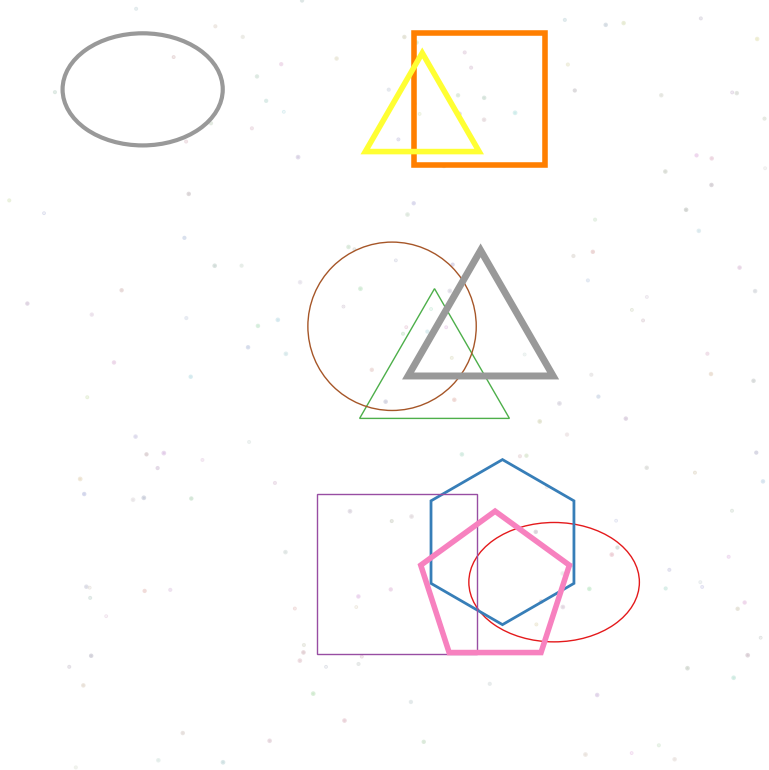[{"shape": "oval", "thickness": 0.5, "radius": 0.55, "center": [0.72, 0.244]}, {"shape": "hexagon", "thickness": 1, "radius": 0.54, "center": [0.653, 0.296]}, {"shape": "triangle", "thickness": 0.5, "radius": 0.56, "center": [0.564, 0.513]}, {"shape": "square", "thickness": 0.5, "radius": 0.52, "center": [0.515, 0.254]}, {"shape": "square", "thickness": 2, "radius": 0.43, "center": [0.623, 0.871]}, {"shape": "triangle", "thickness": 2, "radius": 0.43, "center": [0.548, 0.846]}, {"shape": "circle", "thickness": 0.5, "radius": 0.55, "center": [0.509, 0.576]}, {"shape": "pentagon", "thickness": 2, "radius": 0.51, "center": [0.643, 0.235]}, {"shape": "oval", "thickness": 1.5, "radius": 0.52, "center": [0.185, 0.884]}, {"shape": "triangle", "thickness": 2.5, "radius": 0.54, "center": [0.624, 0.566]}]